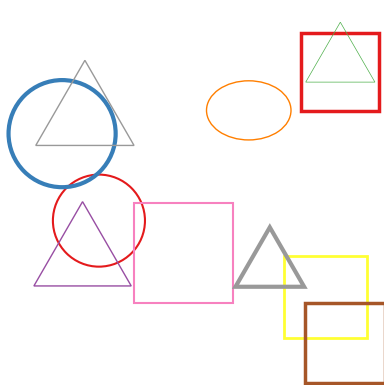[{"shape": "circle", "thickness": 1.5, "radius": 0.6, "center": [0.257, 0.427]}, {"shape": "square", "thickness": 2.5, "radius": 0.51, "center": [0.884, 0.813]}, {"shape": "circle", "thickness": 3, "radius": 0.7, "center": [0.161, 0.653]}, {"shape": "triangle", "thickness": 0.5, "radius": 0.52, "center": [0.884, 0.839]}, {"shape": "triangle", "thickness": 1, "radius": 0.73, "center": [0.214, 0.33]}, {"shape": "oval", "thickness": 1, "radius": 0.55, "center": [0.646, 0.713]}, {"shape": "square", "thickness": 2, "radius": 0.54, "center": [0.844, 0.229]}, {"shape": "square", "thickness": 2.5, "radius": 0.52, "center": [0.896, 0.108]}, {"shape": "square", "thickness": 1.5, "radius": 0.65, "center": [0.476, 0.342]}, {"shape": "triangle", "thickness": 1, "radius": 0.74, "center": [0.221, 0.696]}, {"shape": "triangle", "thickness": 3, "radius": 0.51, "center": [0.701, 0.307]}]